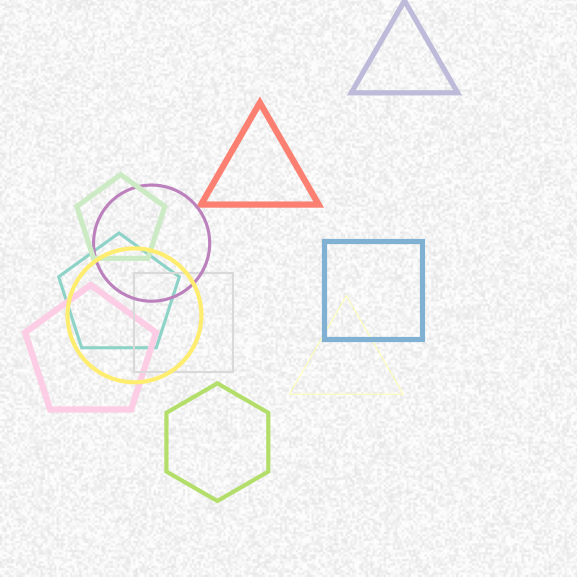[{"shape": "pentagon", "thickness": 1.5, "radius": 0.55, "center": [0.206, 0.486]}, {"shape": "triangle", "thickness": 0.5, "radius": 0.57, "center": [0.6, 0.373]}, {"shape": "triangle", "thickness": 2.5, "radius": 0.53, "center": [0.7, 0.892]}, {"shape": "triangle", "thickness": 3, "radius": 0.59, "center": [0.45, 0.704]}, {"shape": "square", "thickness": 2.5, "radius": 0.43, "center": [0.646, 0.497]}, {"shape": "hexagon", "thickness": 2, "radius": 0.51, "center": [0.376, 0.233]}, {"shape": "pentagon", "thickness": 3, "radius": 0.6, "center": [0.157, 0.386]}, {"shape": "square", "thickness": 1, "radius": 0.43, "center": [0.317, 0.441]}, {"shape": "circle", "thickness": 1.5, "radius": 0.5, "center": [0.263, 0.578]}, {"shape": "pentagon", "thickness": 2.5, "radius": 0.4, "center": [0.209, 0.617]}, {"shape": "circle", "thickness": 2, "radius": 0.58, "center": [0.233, 0.453]}]